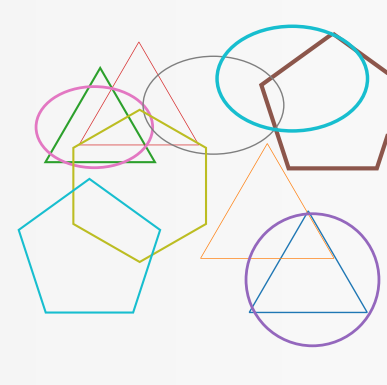[{"shape": "triangle", "thickness": 1, "radius": 0.88, "center": [0.795, 0.276]}, {"shape": "triangle", "thickness": 0.5, "radius": 0.99, "center": [0.69, 0.428]}, {"shape": "triangle", "thickness": 1.5, "radius": 0.82, "center": [0.259, 0.66]}, {"shape": "triangle", "thickness": 0.5, "radius": 0.89, "center": [0.358, 0.713]}, {"shape": "circle", "thickness": 2, "radius": 0.86, "center": [0.806, 0.273]}, {"shape": "pentagon", "thickness": 3, "radius": 0.97, "center": [0.859, 0.719]}, {"shape": "oval", "thickness": 2, "radius": 0.75, "center": [0.243, 0.67]}, {"shape": "oval", "thickness": 1, "radius": 0.91, "center": [0.551, 0.727]}, {"shape": "hexagon", "thickness": 1.5, "radius": 0.99, "center": [0.36, 0.517]}, {"shape": "oval", "thickness": 2.5, "radius": 0.97, "center": [0.754, 0.796]}, {"shape": "pentagon", "thickness": 1.5, "radius": 0.96, "center": [0.231, 0.343]}]